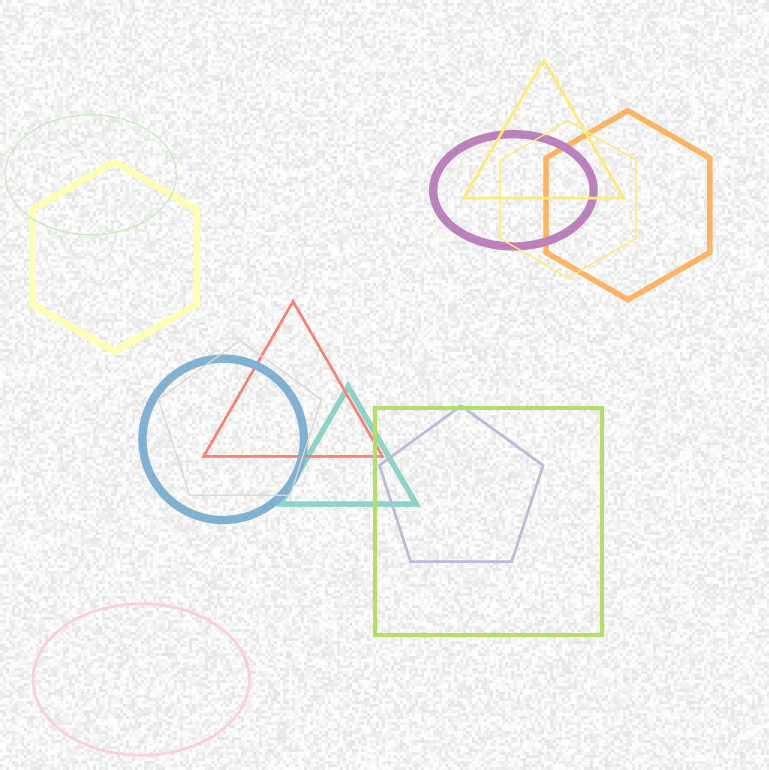[{"shape": "triangle", "thickness": 2, "radius": 0.51, "center": [0.452, 0.396]}, {"shape": "hexagon", "thickness": 2.5, "radius": 0.62, "center": [0.149, 0.667]}, {"shape": "pentagon", "thickness": 1, "radius": 0.56, "center": [0.599, 0.361]}, {"shape": "triangle", "thickness": 1, "radius": 0.67, "center": [0.381, 0.474]}, {"shape": "circle", "thickness": 3, "radius": 0.52, "center": [0.29, 0.429]}, {"shape": "hexagon", "thickness": 2, "radius": 0.61, "center": [0.815, 0.733]}, {"shape": "square", "thickness": 1.5, "radius": 0.74, "center": [0.634, 0.322]}, {"shape": "oval", "thickness": 1, "radius": 0.7, "center": [0.183, 0.117]}, {"shape": "pentagon", "thickness": 0.5, "radius": 0.56, "center": [0.312, 0.447]}, {"shape": "oval", "thickness": 3, "radius": 0.52, "center": [0.667, 0.753]}, {"shape": "oval", "thickness": 0.5, "radius": 0.56, "center": [0.118, 0.773]}, {"shape": "hexagon", "thickness": 0.5, "radius": 0.51, "center": [0.738, 0.741]}, {"shape": "triangle", "thickness": 1, "radius": 0.6, "center": [0.706, 0.803]}]